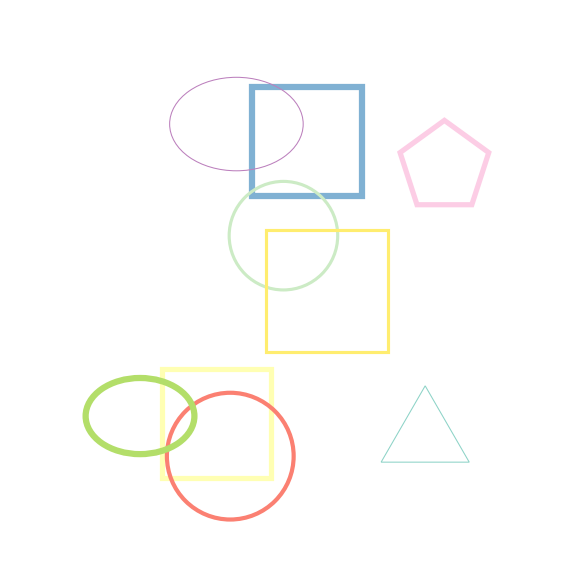[{"shape": "triangle", "thickness": 0.5, "radius": 0.44, "center": [0.736, 0.243]}, {"shape": "square", "thickness": 2.5, "radius": 0.47, "center": [0.375, 0.266]}, {"shape": "circle", "thickness": 2, "radius": 0.55, "center": [0.399, 0.209]}, {"shape": "square", "thickness": 3, "radius": 0.47, "center": [0.532, 0.754]}, {"shape": "oval", "thickness": 3, "radius": 0.47, "center": [0.242, 0.279]}, {"shape": "pentagon", "thickness": 2.5, "radius": 0.4, "center": [0.77, 0.71]}, {"shape": "oval", "thickness": 0.5, "radius": 0.58, "center": [0.409, 0.784]}, {"shape": "circle", "thickness": 1.5, "radius": 0.47, "center": [0.491, 0.591]}, {"shape": "square", "thickness": 1.5, "radius": 0.53, "center": [0.566, 0.495]}]